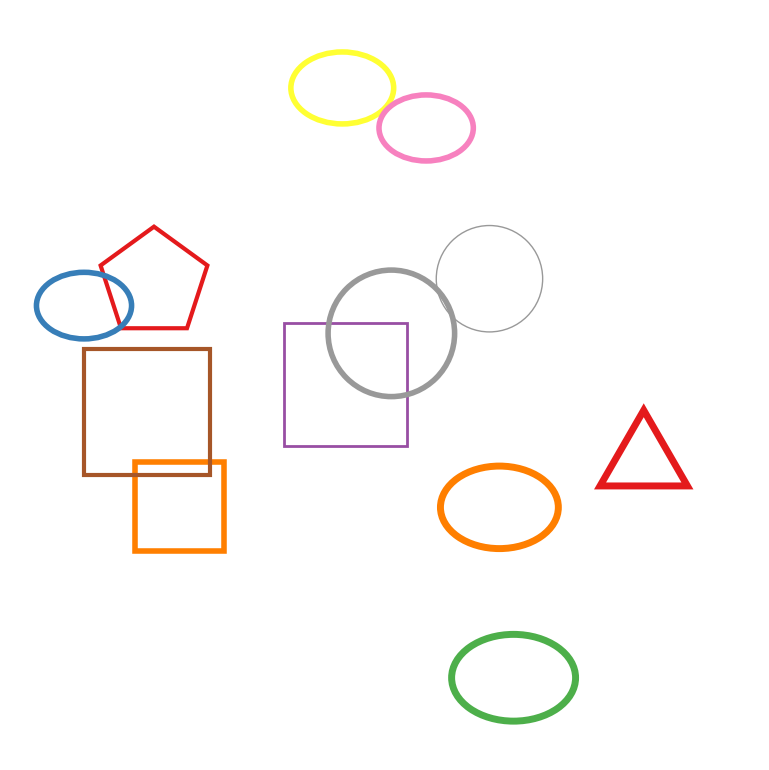[{"shape": "pentagon", "thickness": 1.5, "radius": 0.36, "center": [0.2, 0.633]}, {"shape": "triangle", "thickness": 2.5, "radius": 0.33, "center": [0.836, 0.402]}, {"shape": "oval", "thickness": 2, "radius": 0.31, "center": [0.109, 0.603]}, {"shape": "oval", "thickness": 2.5, "radius": 0.4, "center": [0.667, 0.12]}, {"shape": "square", "thickness": 1, "radius": 0.4, "center": [0.448, 0.5]}, {"shape": "oval", "thickness": 2.5, "radius": 0.38, "center": [0.649, 0.341]}, {"shape": "square", "thickness": 2, "radius": 0.29, "center": [0.233, 0.342]}, {"shape": "oval", "thickness": 2, "radius": 0.33, "center": [0.445, 0.886]}, {"shape": "square", "thickness": 1.5, "radius": 0.41, "center": [0.191, 0.465]}, {"shape": "oval", "thickness": 2, "radius": 0.31, "center": [0.553, 0.834]}, {"shape": "circle", "thickness": 2, "radius": 0.41, "center": [0.508, 0.567]}, {"shape": "circle", "thickness": 0.5, "radius": 0.35, "center": [0.636, 0.638]}]